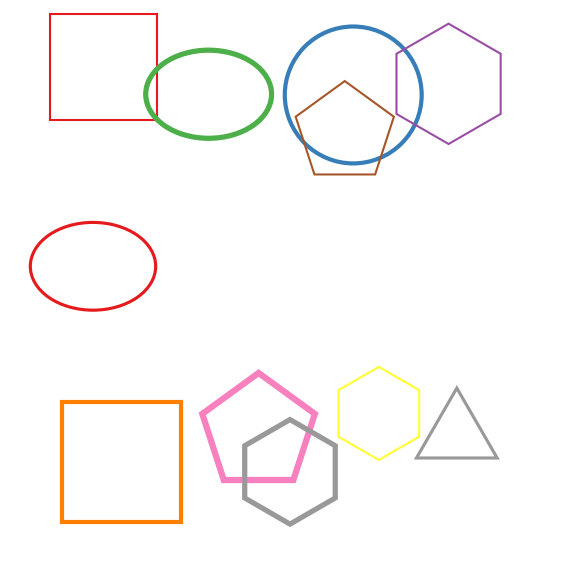[{"shape": "oval", "thickness": 1.5, "radius": 0.54, "center": [0.161, 0.538]}, {"shape": "square", "thickness": 1, "radius": 0.46, "center": [0.179, 0.884]}, {"shape": "circle", "thickness": 2, "radius": 0.59, "center": [0.612, 0.835]}, {"shape": "oval", "thickness": 2.5, "radius": 0.54, "center": [0.361, 0.836]}, {"shape": "hexagon", "thickness": 1, "radius": 0.52, "center": [0.777, 0.854]}, {"shape": "square", "thickness": 2, "radius": 0.52, "center": [0.21, 0.199]}, {"shape": "hexagon", "thickness": 1, "radius": 0.4, "center": [0.656, 0.283]}, {"shape": "pentagon", "thickness": 1, "radius": 0.45, "center": [0.597, 0.769]}, {"shape": "pentagon", "thickness": 3, "radius": 0.51, "center": [0.448, 0.251]}, {"shape": "hexagon", "thickness": 2.5, "radius": 0.45, "center": [0.502, 0.182]}, {"shape": "triangle", "thickness": 1.5, "radius": 0.4, "center": [0.791, 0.246]}]